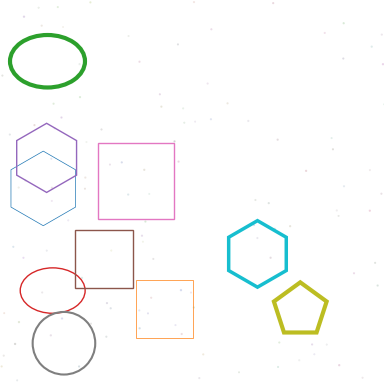[{"shape": "hexagon", "thickness": 0.5, "radius": 0.48, "center": [0.112, 0.511]}, {"shape": "square", "thickness": 0.5, "radius": 0.37, "center": [0.427, 0.197]}, {"shape": "oval", "thickness": 3, "radius": 0.49, "center": [0.123, 0.841]}, {"shape": "oval", "thickness": 1, "radius": 0.42, "center": [0.137, 0.245]}, {"shape": "hexagon", "thickness": 1, "radius": 0.45, "center": [0.121, 0.59]}, {"shape": "square", "thickness": 1, "radius": 0.38, "center": [0.271, 0.328]}, {"shape": "square", "thickness": 1, "radius": 0.5, "center": [0.352, 0.531]}, {"shape": "circle", "thickness": 1.5, "radius": 0.41, "center": [0.166, 0.108]}, {"shape": "pentagon", "thickness": 3, "radius": 0.36, "center": [0.78, 0.195]}, {"shape": "hexagon", "thickness": 2.5, "radius": 0.43, "center": [0.669, 0.34]}]